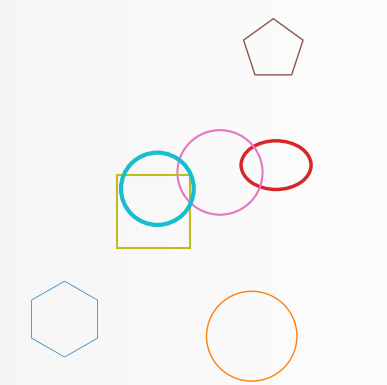[{"shape": "hexagon", "thickness": 0.5, "radius": 0.49, "center": [0.167, 0.171]}, {"shape": "circle", "thickness": 1, "radius": 0.58, "center": [0.65, 0.127]}, {"shape": "oval", "thickness": 2.5, "radius": 0.45, "center": [0.712, 0.571]}, {"shape": "pentagon", "thickness": 1, "radius": 0.4, "center": [0.705, 0.871]}, {"shape": "circle", "thickness": 1.5, "radius": 0.55, "center": [0.568, 0.552]}, {"shape": "square", "thickness": 1.5, "radius": 0.47, "center": [0.395, 0.45]}, {"shape": "circle", "thickness": 3, "radius": 0.47, "center": [0.406, 0.51]}]